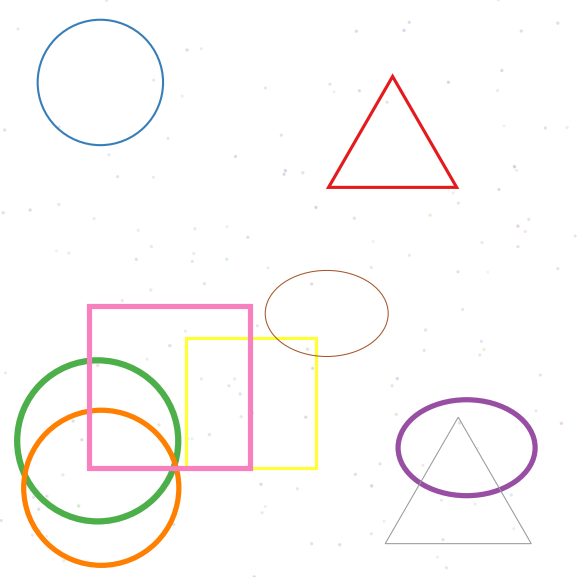[{"shape": "triangle", "thickness": 1.5, "radius": 0.64, "center": [0.68, 0.739]}, {"shape": "circle", "thickness": 1, "radius": 0.54, "center": [0.174, 0.856]}, {"shape": "circle", "thickness": 3, "radius": 0.7, "center": [0.169, 0.236]}, {"shape": "oval", "thickness": 2.5, "radius": 0.59, "center": [0.808, 0.224]}, {"shape": "circle", "thickness": 2.5, "radius": 0.67, "center": [0.175, 0.154]}, {"shape": "square", "thickness": 1.5, "radius": 0.56, "center": [0.434, 0.301]}, {"shape": "oval", "thickness": 0.5, "radius": 0.53, "center": [0.566, 0.456]}, {"shape": "square", "thickness": 2.5, "radius": 0.7, "center": [0.293, 0.329]}, {"shape": "triangle", "thickness": 0.5, "radius": 0.73, "center": [0.793, 0.131]}]